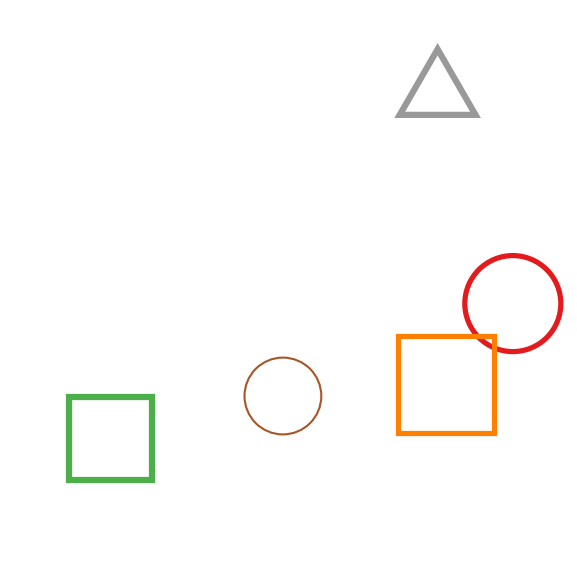[{"shape": "circle", "thickness": 2.5, "radius": 0.42, "center": [0.888, 0.473]}, {"shape": "square", "thickness": 3, "radius": 0.36, "center": [0.191, 0.239]}, {"shape": "square", "thickness": 2.5, "radius": 0.42, "center": [0.772, 0.333]}, {"shape": "circle", "thickness": 1, "radius": 0.33, "center": [0.49, 0.313]}, {"shape": "triangle", "thickness": 3, "radius": 0.38, "center": [0.758, 0.838]}]